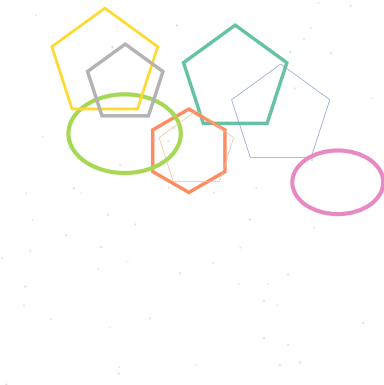[{"shape": "pentagon", "thickness": 2.5, "radius": 0.71, "center": [0.611, 0.794]}, {"shape": "hexagon", "thickness": 2.5, "radius": 0.54, "center": [0.49, 0.608]}, {"shape": "pentagon", "thickness": 0.5, "radius": 0.67, "center": [0.729, 0.699]}, {"shape": "oval", "thickness": 3, "radius": 0.59, "center": [0.877, 0.526]}, {"shape": "oval", "thickness": 3, "radius": 0.73, "center": [0.324, 0.653]}, {"shape": "pentagon", "thickness": 2, "radius": 0.72, "center": [0.272, 0.834]}, {"shape": "pentagon", "thickness": 0.5, "radius": 0.51, "center": [0.51, 0.611]}, {"shape": "pentagon", "thickness": 2.5, "radius": 0.51, "center": [0.325, 0.783]}]